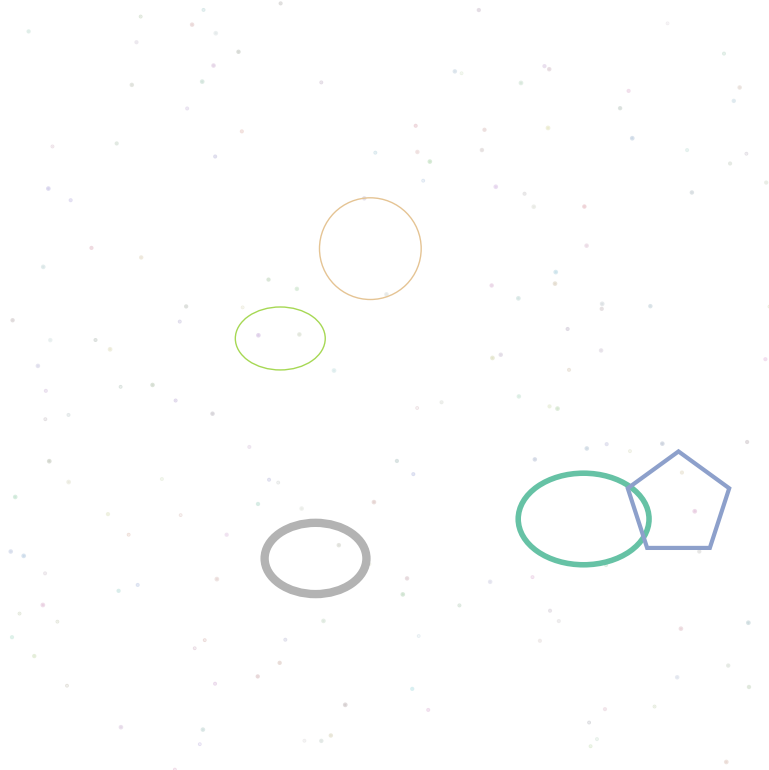[{"shape": "oval", "thickness": 2, "radius": 0.42, "center": [0.758, 0.326]}, {"shape": "pentagon", "thickness": 1.5, "radius": 0.35, "center": [0.881, 0.344]}, {"shape": "oval", "thickness": 0.5, "radius": 0.29, "center": [0.364, 0.56]}, {"shape": "circle", "thickness": 0.5, "radius": 0.33, "center": [0.481, 0.677]}, {"shape": "oval", "thickness": 3, "radius": 0.33, "center": [0.41, 0.275]}]